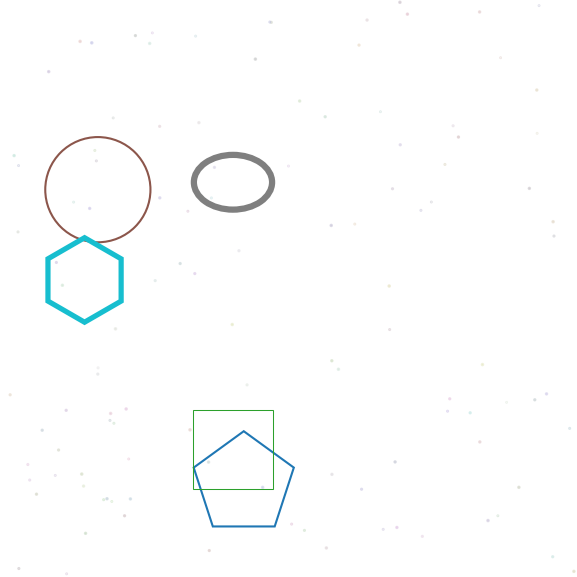[{"shape": "pentagon", "thickness": 1, "radius": 0.46, "center": [0.422, 0.161]}, {"shape": "square", "thickness": 0.5, "radius": 0.34, "center": [0.404, 0.221]}, {"shape": "circle", "thickness": 1, "radius": 0.46, "center": [0.169, 0.671]}, {"shape": "oval", "thickness": 3, "radius": 0.34, "center": [0.403, 0.684]}, {"shape": "hexagon", "thickness": 2.5, "radius": 0.37, "center": [0.146, 0.514]}]